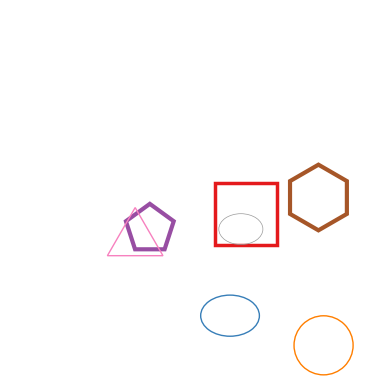[{"shape": "square", "thickness": 2.5, "radius": 0.4, "center": [0.64, 0.444]}, {"shape": "oval", "thickness": 1, "radius": 0.38, "center": [0.597, 0.18]}, {"shape": "pentagon", "thickness": 3, "radius": 0.33, "center": [0.389, 0.405]}, {"shape": "circle", "thickness": 1, "radius": 0.38, "center": [0.84, 0.103]}, {"shape": "hexagon", "thickness": 3, "radius": 0.43, "center": [0.827, 0.487]}, {"shape": "triangle", "thickness": 1, "radius": 0.42, "center": [0.351, 0.378]}, {"shape": "oval", "thickness": 0.5, "radius": 0.29, "center": [0.626, 0.405]}]